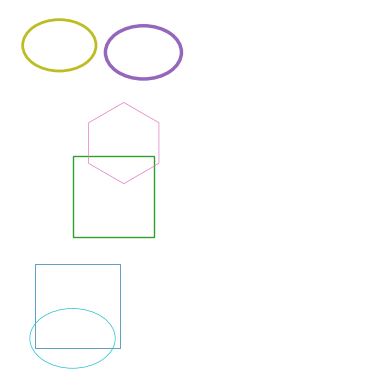[{"shape": "square", "thickness": 0.5, "radius": 0.55, "center": [0.201, 0.206]}, {"shape": "square", "thickness": 1, "radius": 0.53, "center": [0.294, 0.49]}, {"shape": "oval", "thickness": 2.5, "radius": 0.49, "center": [0.373, 0.864]}, {"shape": "hexagon", "thickness": 0.5, "radius": 0.53, "center": [0.322, 0.628]}, {"shape": "oval", "thickness": 2, "radius": 0.48, "center": [0.154, 0.882]}, {"shape": "oval", "thickness": 0.5, "radius": 0.55, "center": [0.188, 0.121]}]